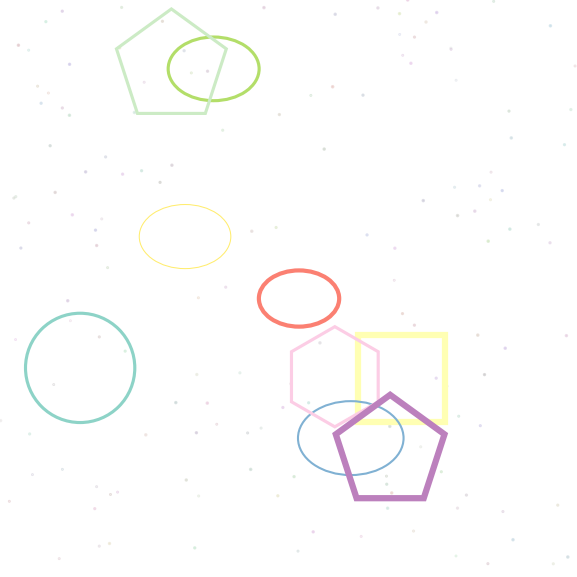[{"shape": "circle", "thickness": 1.5, "radius": 0.47, "center": [0.139, 0.362]}, {"shape": "square", "thickness": 3, "radius": 0.38, "center": [0.696, 0.344]}, {"shape": "oval", "thickness": 2, "radius": 0.35, "center": [0.518, 0.482]}, {"shape": "oval", "thickness": 1, "radius": 0.46, "center": [0.607, 0.24]}, {"shape": "oval", "thickness": 1.5, "radius": 0.39, "center": [0.37, 0.88]}, {"shape": "hexagon", "thickness": 1.5, "radius": 0.43, "center": [0.58, 0.347]}, {"shape": "pentagon", "thickness": 3, "radius": 0.49, "center": [0.676, 0.217]}, {"shape": "pentagon", "thickness": 1.5, "radius": 0.5, "center": [0.297, 0.884]}, {"shape": "oval", "thickness": 0.5, "radius": 0.4, "center": [0.32, 0.589]}]